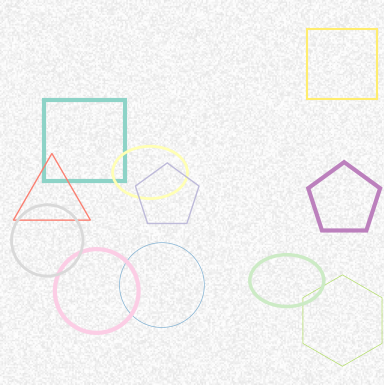[{"shape": "square", "thickness": 3, "radius": 0.52, "center": [0.219, 0.635]}, {"shape": "oval", "thickness": 2, "radius": 0.49, "center": [0.39, 0.552]}, {"shape": "pentagon", "thickness": 1, "radius": 0.43, "center": [0.434, 0.49]}, {"shape": "triangle", "thickness": 1, "radius": 0.58, "center": [0.135, 0.486]}, {"shape": "circle", "thickness": 0.5, "radius": 0.55, "center": [0.421, 0.26]}, {"shape": "hexagon", "thickness": 0.5, "radius": 0.59, "center": [0.89, 0.167]}, {"shape": "circle", "thickness": 3, "radius": 0.54, "center": [0.251, 0.244]}, {"shape": "circle", "thickness": 2, "radius": 0.46, "center": [0.123, 0.375]}, {"shape": "pentagon", "thickness": 3, "radius": 0.49, "center": [0.894, 0.481]}, {"shape": "oval", "thickness": 2.5, "radius": 0.48, "center": [0.745, 0.271]}, {"shape": "square", "thickness": 1.5, "radius": 0.45, "center": [0.888, 0.835]}]